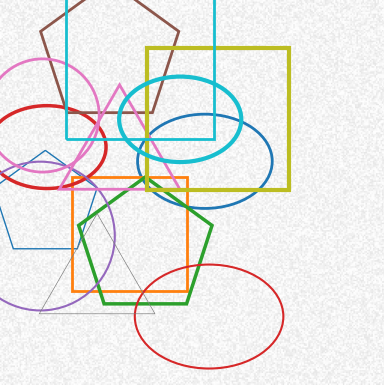[{"shape": "oval", "thickness": 2, "radius": 0.87, "center": [0.532, 0.581]}, {"shape": "pentagon", "thickness": 1, "radius": 0.71, "center": [0.118, 0.468]}, {"shape": "square", "thickness": 2, "radius": 0.75, "center": [0.337, 0.392]}, {"shape": "pentagon", "thickness": 2.5, "radius": 0.91, "center": [0.378, 0.358]}, {"shape": "oval", "thickness": 1.5, "radius": 0.96, "center": [0.543, 0.178]}, {"shape": "oval", "thickness": 2.5, "radius": 0.77, "center": [0.122, 0.618]}, {"shape": "circle", "thickness": 1.5, "radius": 0.97, "center": [0.105, 0.387]}, {"shape": "pentagon", "thickness": 2, "radius": 0.94, "center": [0.285, 0.86]}, {"shape": "circle", "thickness": 2, "radius": 0.74, "center": [0.111, 0.7]}, {"shape": "triangle", "thickness": 2, "radius": 0.9, "center": [0.311, 0.599]}, {"shape": "triangle", "thickness": 0.5, "radius": 0.87, "center": [0.252, 0.272]}, {"shape": "square", "thickness": 3, "radius": 0.92, "center": [0.565, 0.691]}, {"shape": "square", "thickness": 2, "radius": 0.96, "center": [0.363, 0.831]}, {"shape": "oval", "thickness": 3, "radius": 0.79, "center": [0.468, 0.69]}]